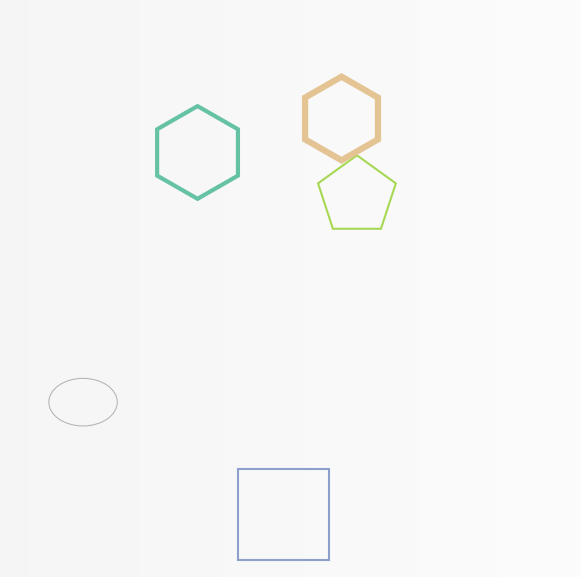[{"shape": "hexagon", "thickness": 2, "radius": 0.4, "center": [0.34, 0.735]}, {"shape": "square", "thickness": 1, "radius": 0.39, "center": [0.488, 0.108]}, {"shape": "pentagon", "thickness": 1, "radius": 0.35, "center": [0.614, 0.66]}, {"shape": "hexagon", "thickness": 3, "radius": 0.36, "center": [0.588, 0.794]}, {"shape": "oval", "thickness": 0.5, "radius": 0.29, "center": [0.143, 0.303]}]